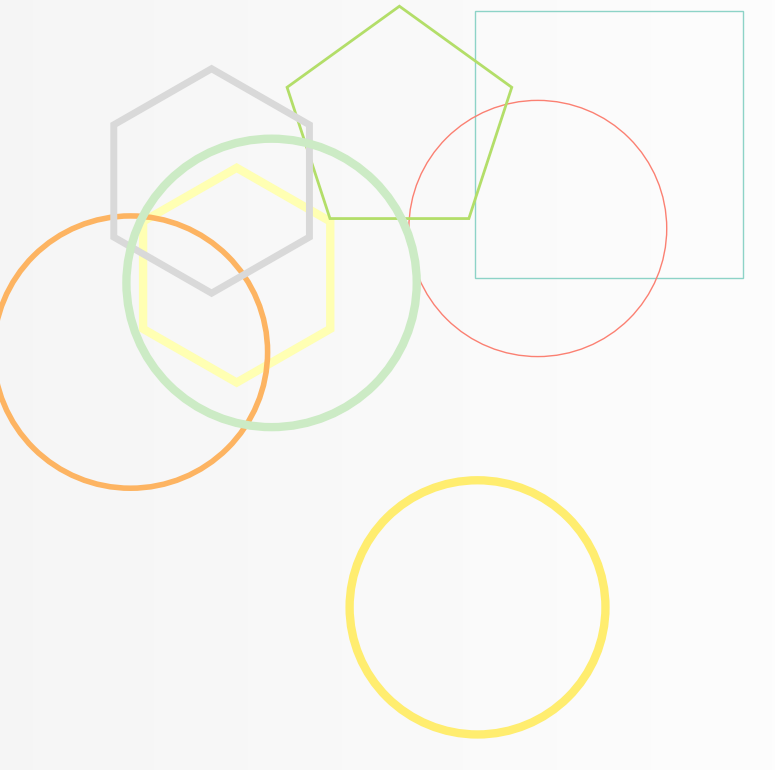[{"shape": "square", "thickness": 0.5, "radius": 0.86, "center": [0.786, 0.812]}, {"shape": "hexagon", "thickness": 3, "radius": 0.7, "center": [0.305, 0.643]}, {"shape": "circle", "thickness": 0.5, "radius": 0.83, "center": [0.694, 0.703]}, {"shape": "circle", "thickness": 2, "radius": 0.88, "center": [0.168, 0.543]}, {"shape": "pentagon", "thickness": 1, "radius": 0.76, "center": [0.515, 0.839]}, {"shape": "hexagon", "thickness": 2.5, "radius": 0.73, "center": [0.273, 0.765]}, {"shape": "circle", "thickness": 3, "radius": 0.94, "center": [0.35, 0.633]}, {"shape": "circle", "thickness": 3, "radius": 0.83, "center": [0.616, 0.211]}]